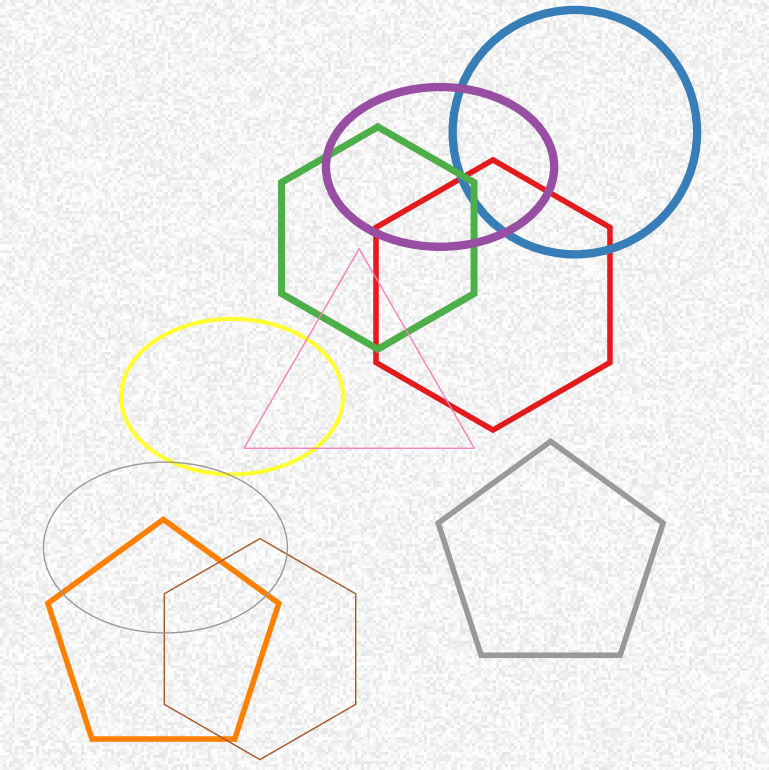[{"shape": "hexagon", "thickness": 2, "radius": 0.88, "center": [0.64, 0.617]}, {"shape": "circle", "thickness": 3, "radius": 0.79, "center": [0.747, 0.828]}, {"shape": "hexagon", "thickness": 2.5, "radius": 0.72, "center": [0.491, 0.691]}, {"shape": "oval", "thickness": 3, "radius": 0.74, "center": [0.572, 0.783]}, {"shape": "pentagon", "thickness": 2, "radius": 0.79, "center": [0.212, 0.168]}, {"shape": "oval", "thickness": 1.5, "radius": 0.72, "center": [0.302, 0.485]}, {"shape": "hexagon", "thickness": 0.5, "radius": 0.72, "center": [0.338, 0.157]}, {"shape": "triangle", "thickness": 0.5, "radius": 0.86, "center": [0.466, 0.504]}, {"shape": "oval", "thickness": 0.5, "radius": 0.79, "center": [0.215, 0.289]}, {"shape": "pentagon", "thickness": 2, "radius": 0.77, "center": [0.715, 0.273]}]